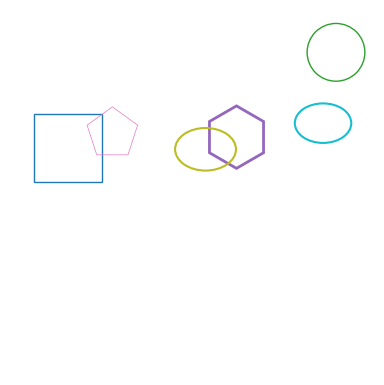[{"shape": "square", "thickness": 1, "radius": 0.44, "center": [0.177, 0.616]}, {"shape": "circle", "thickness": 1, "radius": 0.37, "center": [0.873, 0.864]}, {"shape": "hexagon", "thickness": 2, "radius": 0.41, "center": [0.614, 0.644]}, {"shape": "pentagon", "thickness": 0.5, "radius": 0.34, "center": [0.292, 0.654]}, {"shape": "oval", "thickness": 1.5, "radius": 0.4, "center": [0.534, 0.612]}, {"shape": "oval", "thickness": 1.5, "radius": 0.37, "center": [0.839, 0.68]}]